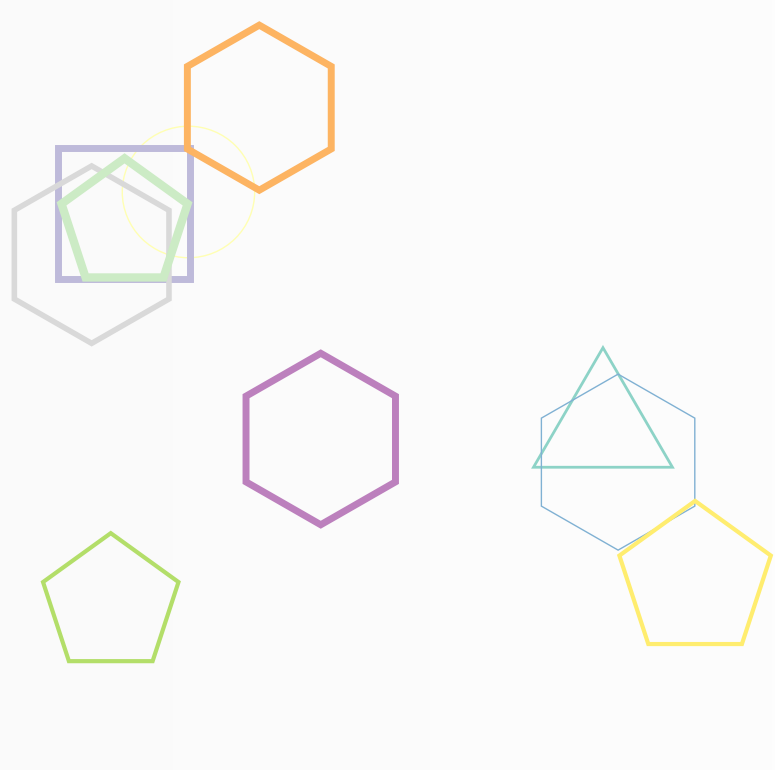[{"shape": "triangle", "thickness": 1, "radius": 0.52, "center": [0.778, 0.445]}, {"shape": "circle", "thickness": 0.5, "radius": 0.43, "center": [0.243, 0.751]}, {"shape": "square", "thickness": 2.5, "radius": 0.43, "center": [0.16, 0.723]}, {"shape": "hexagon", "thickness": 0.5, "radius": 0.57, "center": [0.798, 0.4]}, {"shape": "hexagon", "thickness": 2.5, "radius": 0.54, "center": [0.335, 0.86]}, {"shape": "pentagon", "thickness": 1.5, "radius": 0.46, "center": [0.143, 0.216]}, {"shape": "hexagon", "thickness": 2, "radius": 0.58, "center": [0.118, 0.669]}, {"shape": "hexagon", "thickness": 2.5, "radius": 0.56, "center": [0.414, 0.43]}, {"shape": "pentagon", "thickness": 3, "radius": 0.43, "center": [0.161, 0.709]}, {"shape": "pentagon", "thickness": 1.5, "radius": 0.51, "center": [0.897, 0.247]}]